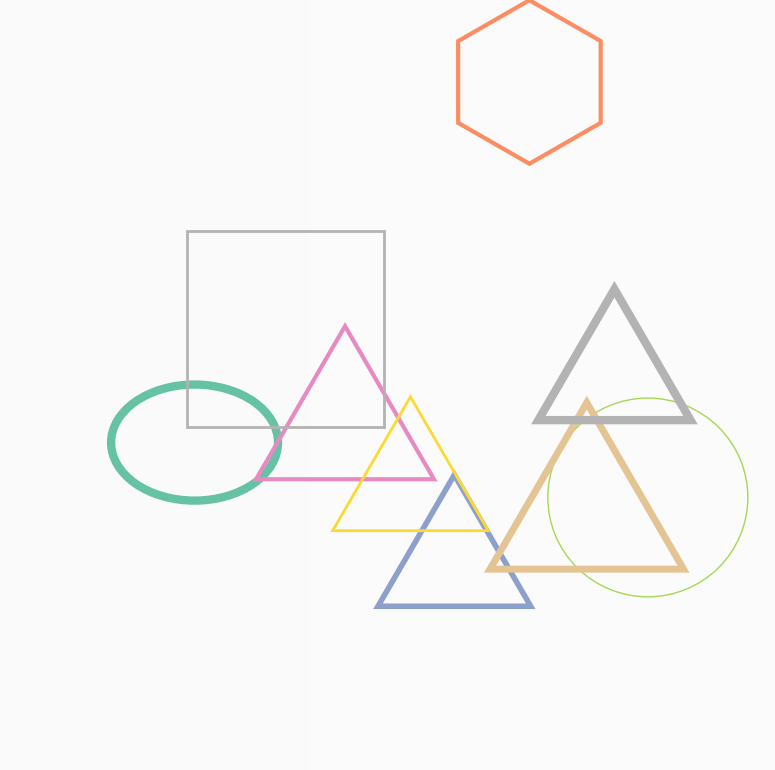[{"shape": "oval", "thickness": 3, "radius": 0.54, "center": [0.251, 0.425]}, {"shape": "hexagon", "thickness": 1.5, "radius": 0.53, "center": [0.683, 0.894]}, {"shape": "triangle", "thickness": 2, "radius": 0.57, "center": [0.586, 0.27]}, {"shape": "triangle", "thickness": 1.5, "radius": 0.66, "center": [0.445, 0.444]}, {"shape": "circle", "thickness": 0.5, "radius": 0.65, "center": [0.836, 0.354]}, {"shape": "triangle", "thickness": 1, "radius": 0.58, "center": [0.53, 0.369]}, {"shape": "triangle", "thickness": 2.5, "radius": 0.72, "center": [0.757, 0.333]}, {"shape": "triangle", "thickness": 3, "radius": 0.57, "center": [0.793, 0.511]}, {"shape": "square", "thickness": 1, "radius": 0.64, "center": [0.368, 0.573]}]